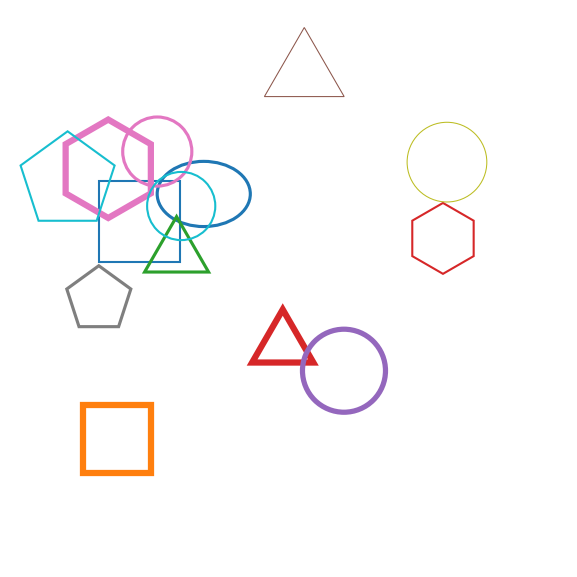[{"shape": "oval", "thickness": 1.5, "radius": 0.4, "center": [0.353, 0.663]}, {"shape": "square", "thickness": 1, "radius": 0.35, "center": [0.242, 0.615]}, {"shape": "square", "thickness": 3, "radius": 0.29, "center": [0.202, 0.239]}, {"shape": "triangle", "thickness": 1.5, "radius": 0.32, "center": [0.306, 0.56]}, {"shape": "triangle", "thickness": 3, "radius": 0.31, "center": [0.49, 0.402]}, {"shape": "hexagon", "thickness": 1, "radius": 0.31, "center": [0.767, 0.586]}, {"shape": "circle", "thickness": 2.5, "radius": 0.36, "center": [0.596, 0.357]}, {"shape": "triangle", "thickness": 0.5, "radius": 0.4, "center": [0.527, 0.872]}, {"shape": "circle", "thickness": 1.5, "radius": 0.3, "center": [0.272, 0.737]}, {"shape": "hexagon", "thickness": 3, "radius": 0.43, "center": [0.187, 0.707]}, {"shape": "pentagon", "thickness": 1.5, "radius": 0.29, "center": [0.171, 0.481]}, {"shape": "circle", "thickness": 0.5, "radius": 0.35, "center": [0.774, 0.718]}, {"shape": "circle", "thickness": 1, "radius": 0.3, "center": [0.314, 0.642]}, {"shape": "pentagon", "thickness": 1, "radius": 0.43, "center": [0.117, 0.686]}]